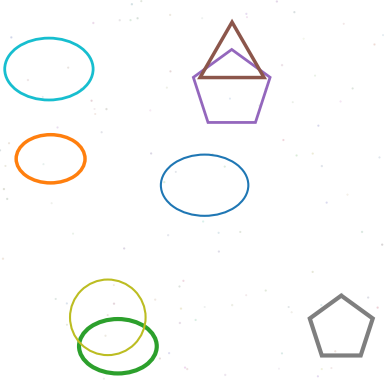[{"shape": "oval", "thickness": 1.5, "radius": 0.57, "center": [0.531, 0.519]}, {"shape": "oval", "thickness": 2.5, "radius": 0.45, "center": [0.131, 0.588]}, {"shape": "oval", "thickness": 3, "radius": 0.5, "center": [0.306, 0.101]}, {"shape": "pentagon", "thickness": 2, "radius": 0.52, "center": [0.602, 0.767]}, {"shape": "triangle", "thickness": 2.5, "radius": 0.48, "center": [0.603, 0.847]}, {"shape": "pentagon", "thickness": 3, "radius": 0.43, "center": [0.886, 0.146]}, {"shape": "circle", "thickness": 1.5, "radius": 0.49, "center": [0.28, 0.176]}, {"shape": "oval", "thickness": 2, "radius": 0.57, "center": [0.127, 0.821]}]